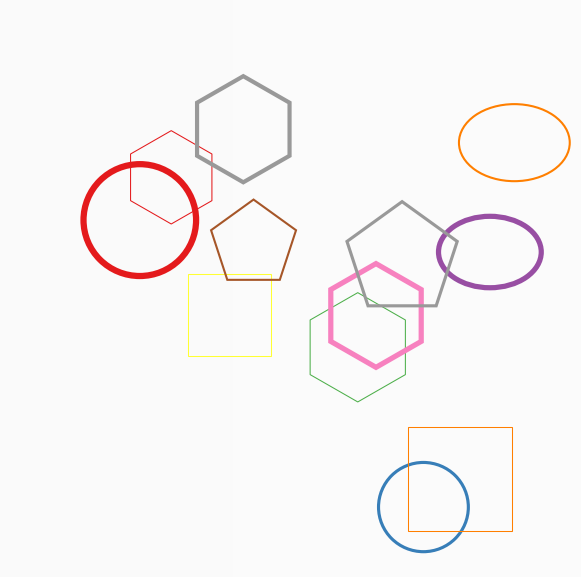[{"shape": "circle", "thickness": 3, "radius": 0.48, "center": [0.241, 0.618]}, {"shape": "hexagon", "thickness": 0.5, "radius": 0.4, "center": [0.295, 0.692]}, {"shape": "circle", "thickness": 1.5, "radius": 0.39, "center": [0.728, 0.121]}, {"shape": "hexagon", "thickness": 0.5, "radius": 0.47, "center": [0.615, 0.398]}, {"shape": "oval", "thickness": 2.5, "radius": 0.44, "center": [0.843, 0.563]}, {"shape": "oval", "thickness": 1, "radius": 0.48, "center": [0.885, 0.752]}, {"shape": "square", "thickness": 0.5, "radius": 0.45, "center": [0.792, 0.17]}, {"shape": "square", "thickness": 0.5, "radius": 0.36, "center": [0.395, 0.453]}, {"shape": "pentagon", "thickness": 1, "radius": 0.38, "center": [0.436, 0.577]}, {"shape": "hexagon", "thickness": 2.5, "radius": 0.45, "center": [0.647, 0.453]}, {"shape": "pentagon", "thickness": 1.5, "radius": 0.5, "center": [0.692, 0.55]}, {"shape": "hexagon", "thickness": 2, "radius": 0.46, "center": [0.419, 0.775]}]